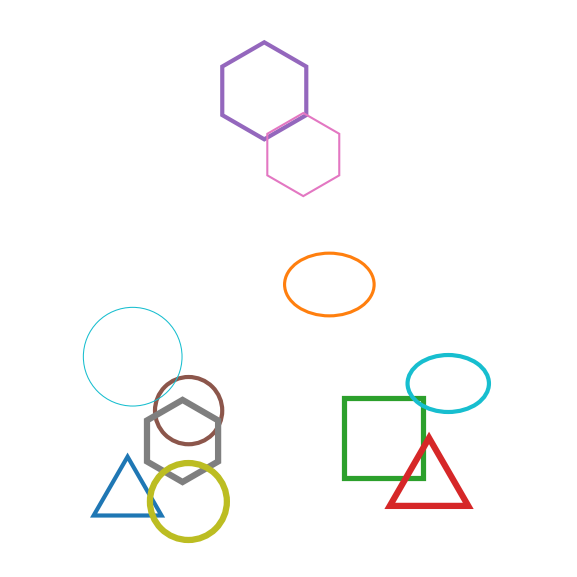[{"shape": "triangle", "thickness": 2, "radius": 0.34, "center": [0.221, 0.14]}, {"shape": "oval", "thickness": 1.5, "radius": 0.39, "center": [0.57, 0.506]}, {"shape": "square", "thickness": 2.5, "radius": 0.35, "center": [0.664, 0.24]}, {"shape": "triangle", "thickness": 3, "radius": 0.39, "center": [0.743, 0.162]}, {"shape": "hexagon", "thickness": 2, "radius": 0.42, "center": [0.458, 0.842]}, {"shape": "circle", "thickness": 2, "radius": 0.29, "center": [0.327, 0.288]}, {"shape": "hexagon", "thickness": 1, "radius": 0.36, "center": [0.525, 0.731]}, {"shape": "hexagon", "thickness": 3, "radius": 0.36, "center": [0.316, 0.236]}, {"shape": "circle", "thickness": 3, "radius": 0.33, "center": [0.326, 0.131]}, {"shape": "oval", "thickness": 2, "radius": 0.35, "center": [0.776, 0.335]}, {"shape": "circle", "thickness": 0.5, "radius": 0.43, "center": [0.23, 0.381]}]